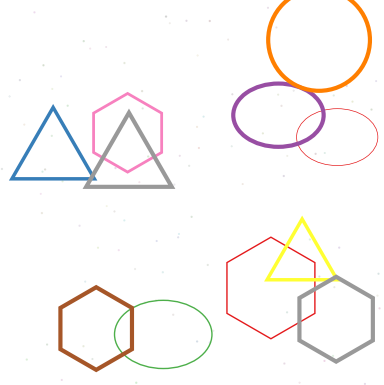[{"shape": "oval", "thickness": 0.5, "radius": 0.53, "center": [0.876, 0.644]}, {"shape": "hexagon", "thickness": 1, "radius": 0.66, "center": [0.704, 0.252]}, {"shape": "triangle", "thickness": 2.5, "radius": 0.62, "center": [0.138, 0.597]}, {"shape": "oval", "thickness": 1, "radius": 0.63, "center": [0.424, 0.131]}, {"shape": "oval", "thickness": 3, "radius": 0.59, "center": [0.723, 0.701]}, {"shape": "circle", "thickness": 3, "radius": 0.66, "center": [0.829, 0.896]}, {"shape": "triangle", "thickness": 2.5, "radius": 0.53, "center": [0.785, 0.326]}, {"shape": "hexagon", "thickness": 3, "radius": 0.54, "center": [0.25, 0.147]}, {"shape": "hexagon", "thickness": 2, "radius": 0.51, "center": [0.331, 0.655]}, {"shape": "triangle", "thickness": 3, "radius": 0.64, "center": [0.335, 0.579]}, {"shape": "hexagon", "thickness": 3, "radius": 0.55, "center": [0.873, 0.171]}]